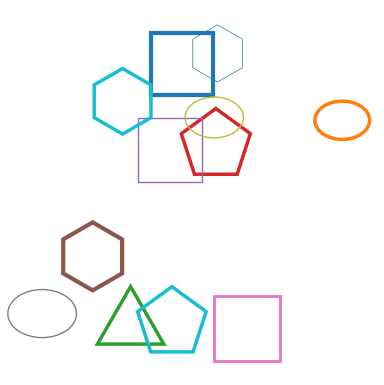[{"shape": "hexagon", "thickness": 0.5, "radius": 0.37, "center": [0.565, 0.861]}, {"shape": "square", "thickness": 3, "radius": 0.4, "center": [0.474, 0.834]}, {"shape": "oval", "thickness": 2.5, "radius": 0.36, "center": [0.889, 0.688]}, {"shape": "triangle", "thickness": 2.5, "radius": 0.5, "center": [0.339, 0.156]}, {"shape": "pentagon", "thickness": 2.5, "radius": 0.47, "center": [0.561, 0.624]}, {"shape": "square", "thickness": 1, "radius": 0.41, "center": [0.441, 0.61]}, {"shape": "hexagon", "thickness": 3, "radius": 0.44, "center": [0.241, 0.334]}, {"shape": "square", "thickness": 2, "radius": 0.42, "center": [0.641, 0.147]}, {"shape": "oval", "thickness": 1, "radius": 0.45, "center": [0.109, 0.186]}, {"shape": "oval", "thickness": 1, "radius": 0.38, "center": [0.557, 0.695]}, {"shape": "pentagon", "thickness": 2.5, "radius": 0.47, "center": [0.446, 0.162]}, {"shape": "hexagon", "thickness": 2.5, "radius": 0.43, "center": [0.318, 0.737]}]